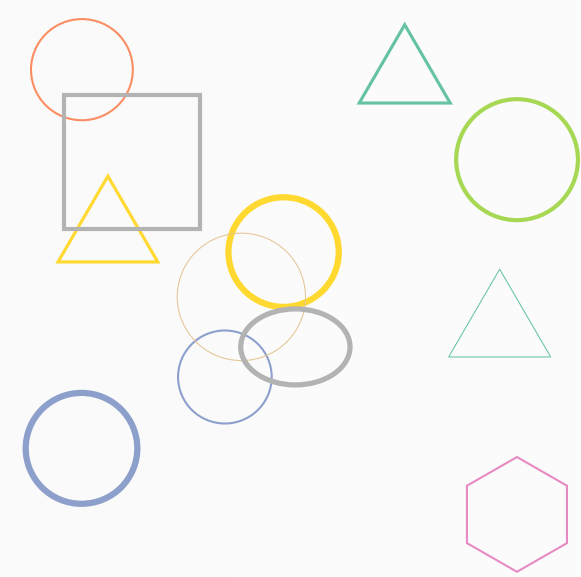[{"shape": "triangle", "thickness": 1.5, "radius": 0.45, "center": [0.696, 0.866]}, {"shape": "triangle", "thickness": 0.5, "radius": 0.51, "center": [0.86, 0.432]}, {"shape": "circle", "thickness": 1, "radius": 0.44, "center": [0.141, 0.879]}, {"shape": "circle", "thickness": 3, "radius": 0.48, "center": [0.14, 0.223]}, {"shape": "circle", "thickness": 1, "radius": 0.4, "center": [0.387, 0.346]}, {"shape": "hexagon", "thickness": 1, "radius": 0.5, "center": [0.889, 0.108]}, {"shape": "circle", "thickness": 2, "radius": 0.52, "center": [0.89, 0.723]}, {"shape": "triangle", "thickness": 1.5, "radius": 0.5, "center": [0.186, 0.595]}, {"shape": "circle", "thickness": 3, "radius": 0.47, "center": [0.488, 0.563]}, {"shape": "circle", "thickness": 0.5, "radius": 0.55, "center": [0.415, 0.485]}, {"shape": "square", "thickness": 2, "radius": 0.58, "center": [0.226, 0.719]}, {"shape": "oval", "thickness": 2.5, "radius": 0.47, "center": [0.508, 0.398]}]